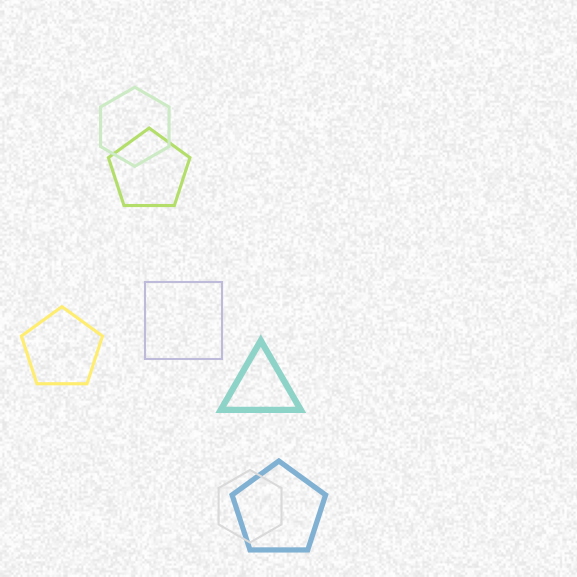[{"shape": "triangle", "thickness": 3, "radius": 0.4, "center": [0.452, 0.329]}, {"shape": "square", "thickness": 1, "radius": 0.33, "center": [0.318, 0.444]}, {"shape": "pentagon", "thickness": 2.5, "radius": 0.43, "center": [0.483, 0.116]}, {"shape": "pentagon", "thickness": 1.5, "radius": 0.37, "center": [0.258, 0.703]}, {"shape": "hexagon", "thickness": 1, "radius": 0.31, "center": [0.433, 0.123]}, {"shape": "hexagon", "thickness": 1.5, "radius": 0.34, "center": [0.233, 0.78]}, {"shape": "pentagon", "thickness": 1.5, "radius": 0.37, "center": [0.107, 0.394]}]